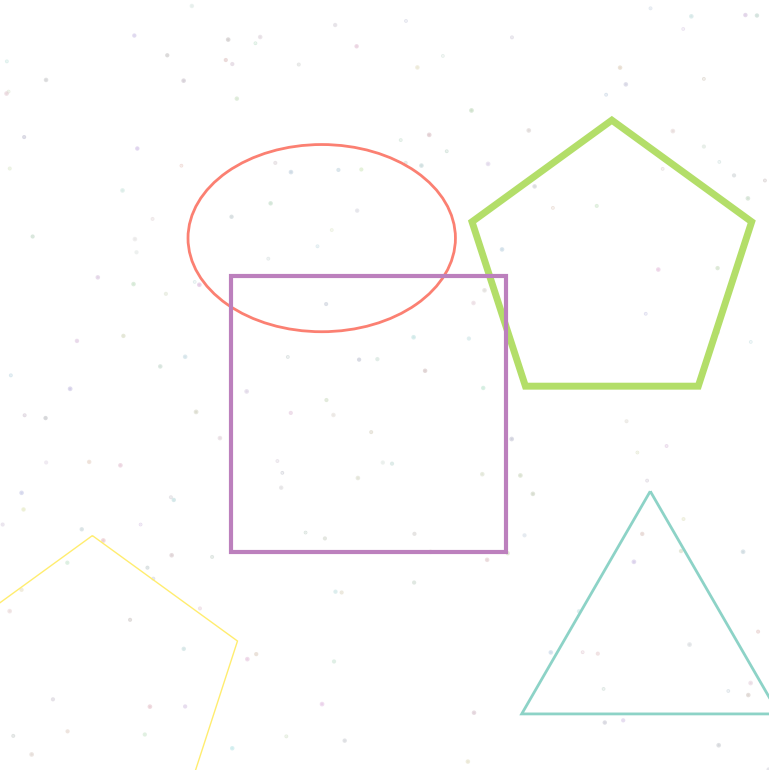[{"shape": "triangle", "thickness": 1, "radius": 0.96, "center": [0.845, 0.169]}, {"shape": "oval", "thickness": 1, "radius": 0.87, "center": [0.418, 0.691]}, {"shape": "pentagon", "thickness": 2.5, "radius": 0.95, "center": [0.795, 0.653]}, {"shape": "square", "thickness": 1.5, "radius": 0.89, "center": [0.479, 0.462]}, {"shape": "pentagon", "thickness": 0.5, "radius": 0.99, "center": [0.12, 0.106]}]